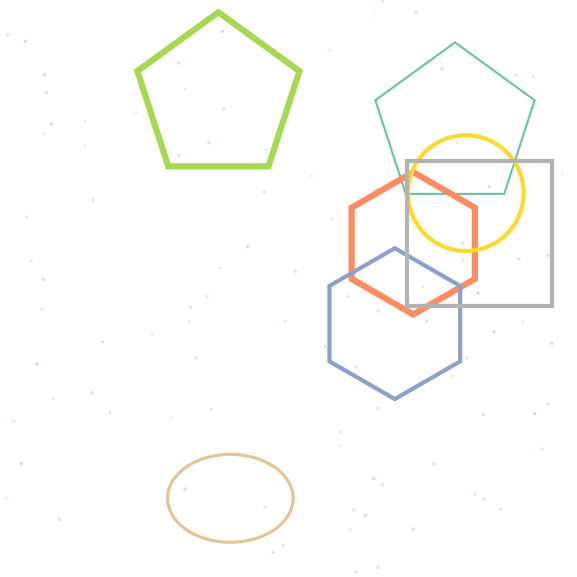[{"shape": "pentagon", "thickness": 1, "radius": 0.73, "center": [0.788, 0.781]}, {"shape": "hexagon", "thickness": 3, "radius": 0.62, "center": [0.716, 0.578]}, {"shape": "hexagon", "thickness": 2, "radius": 0.65, "center": [0.684, 0.439]}, {"shape": "pentagon", "thickness": 3, "radius": 0.74, "center": [0.378, 0.83]}, {"shape": "circle", "thickness": 2, "radius": 0.5, "center": [0.807, 0.665]}, {"shape": "oval", "thickness": 1.5, "radius": 0.54, "center": [0.399, 0.136]}, {"shape": "square", "thickness": 2, "radius": 0.63, "center": [0.83, 0.594]}]